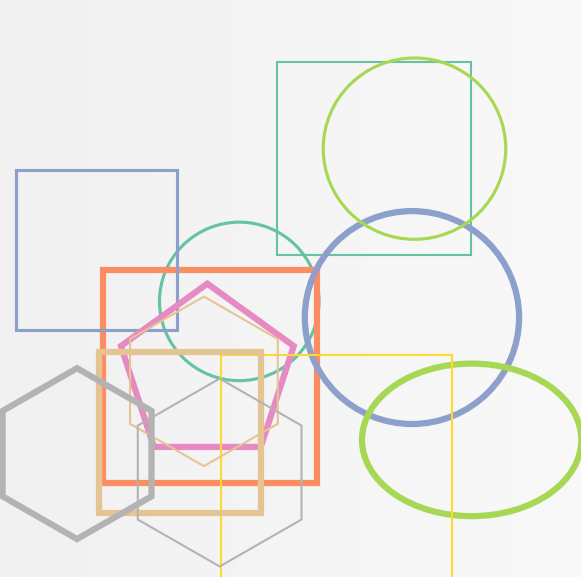[{"shape": "square", "thickness": 1, "radius": 0.84, "center": [0.644, 0.725]}, {"shape": "circle", "thickness": 1.5, "radius": 0.69, "center": [0.412, 0.477]}, {"shape": "square", "thickness": 3, "radius": 0.92, "center": [0.361, 0.348]}, {"shape": "circle", "thickness": 3, "radius": 0.92, "center": [0.709, 0.449]}, {"shape": "square", "thickness": 1.5, "radius": 0.69, "center": [0.165, 0.567]}, {"shape": "pentagon", "thickness": 3, "radius": 0.78, "center": [0.357, 0.352]}, {"shape": "oval", "thickness": 3, "radius": 0.94, "center": [0.811, 0.237]}, {"shape": "circle", "thickness": 1.5, "radius": 0.78, "center": [0.713, 0.742]}, {"shape": "square", "thickness": 1, "radius": 1.0, "center": [0.579, 0.185]}, {"shape": "hexagon", "thickness": 1, "radius": 0.73, "center": [0.351, 0.339]}, {"shape": "square", "thickness": 3, "radius": 0.7, "center": [0.31, 0.25]}, {"shape": "hexagon", "thickness": 3, "radius": 0.74, "center": [0.133, 0.214]}, {"shape": "hexagon", "thickness": 1, "radius": 0.81, "center": [0.378, 0.181]}]